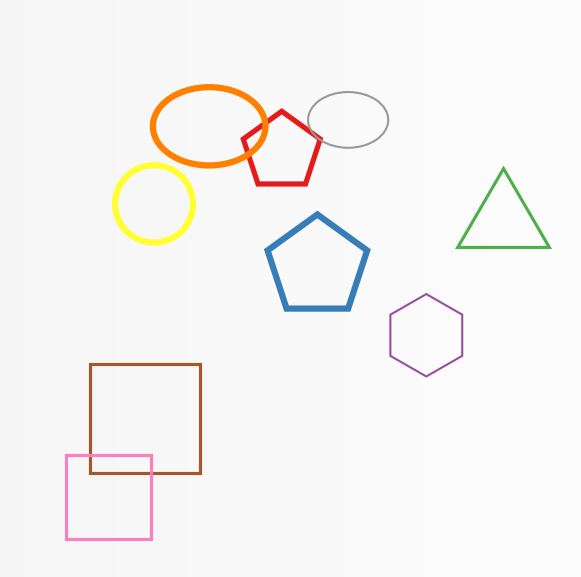[{"shape": "pentagon", "thickness": 2.5, "radius": 0.35, "center": [0.485, 0.737]}, {"shape": "pentagon", "thickness": 3, "radius": 0.45, "center": [0.546, 0.538]}, {"shape": "triangle", "thickness": 1.5, "radius": 0.46, "center": [0.866, 0.616]}, {"shape": "hexagon", "thickness": 1, "radius": 0.36, "center": [0.733, 0.419]}, {"shape": "oval", "thickness": 3, "radius": 0.48, "center": [0.36, 0.78]}, {"shape": "circle", "thickness": 3, "radius": 0.33, "center": [0.265, 0.646]}, {"shape": "square", "thickness": 1.5, "radius": 0.47, "center": [0.25, 0.274]}, {"shape": "square", "thickness": 1.5, "radius": 0.37, "center": [0.186, 0.138]}, {"shape": "oval", "thickness": 1, "radius": 0.34, "center": [0.599, 0.792]}]